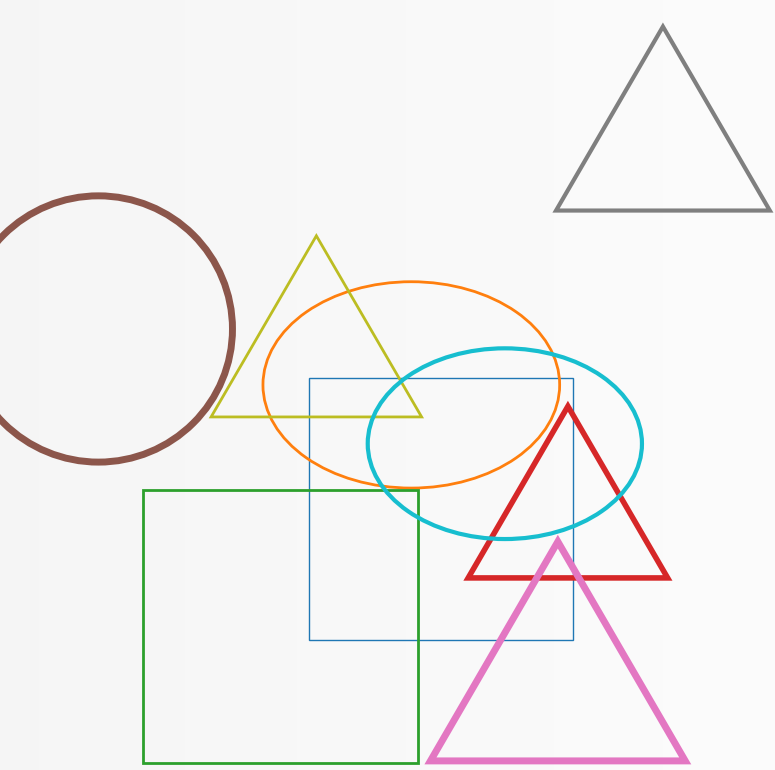[{"shape": "square", "thickness": 0.5, "radius": 0.85, "center": [0.569, 0.339]}, {"shape": "oval", "thickness": 1, "radius": 0.96, "center": [0.531, 0.5]}, {"shape": "square", "thickness": 1, "radius": 0.89, "center": [0.362, 0.187]}, {"shape": "triangle", "thickness": 2, "radius": 0.74, "center": [0.733, 0.324]}, {"shape": "circle", "thickness": 2.5, "radius": 0.86, "center": [0.127, 0.573]}, {"shape": "triangle", "thickness": 2.5, "radius": 0.95, "center": [0.72, 0.107]}, {"shape": "triangle", "thickness": 1.5, "radius": 0.8, "center": [0.855, 0.806]}, {"shape": "triangle", "thickness": 1, "radius": 0.78, "center": [0.408, 0.537]}, {"shape": "oval", "thickness": 1.5, "radius": 0.88, "center": [0.651, 0.424]}]